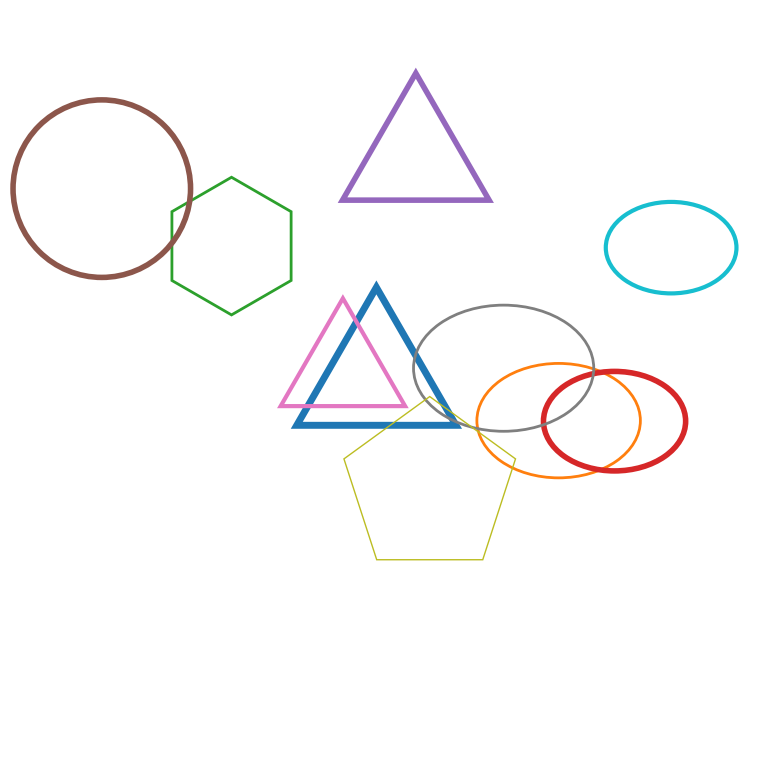[{"shape": "triangle", "thickness": 2.5, "radius": 0.6, "center": [0.489, 0.507]}, {"shape": "oval", "thickness": 1, "radius": 0.53, "center": [0.725, 0.454]}, {"shape": "hexagon", "thickness": 1, "radius": 0.45, "center": [0.301, 0.68]}, {"shape": "oval", "thickness": 2, "radius": 0.46, "center": [0.798, 0.453]}, {"shape": "triangle", "thickness": 2, "radius": 0.55, "center": [0.54, 0.795]}, {"shape": "circle", "thickness": 2, "radius": 0.58, "center": [0.132, 0.755]}, {"shape": "triangle", "thickness": 1.5, "radius": 0.47, "center": [0.445, 0.519]}, {"shape": "oval", "thickness": 1, "radius": 0.59, "center": [0.654, 0.522]}, {"shape": "pentagon", "thickness": 0.5, "radius": 0.59, "center": [0.558, 0.368]}, {"shape": "oval", "thickness": 1.5, "radius": 0.42, "center": [0.872, 0.678]}]